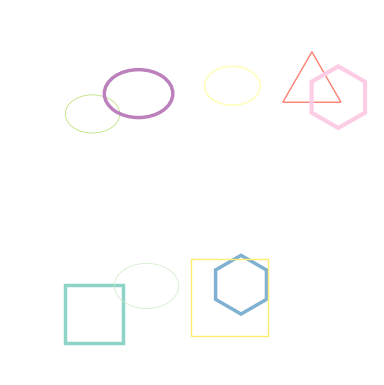[{"shape": "square", "thickness": 2.5, "radius": 0.38, "center": [0.244, 0.184]}, {"shape": "oval", "thickness": 1, "radius": 0.36, "center": [0.603, 0.777]}, {"shape": "triangle", "thickness": 1, "radius": 0.44, "center": [0.81, 0.778]}, {"shape": "hexagon", "thickness": 2.5, "radius": 0.38, "center": [0.626, 0.261]}, {"shape": "oval", "thickness": 0.5, "radius": 0.35, "center": [0.24, 0.704]}, {"shape": "hexagon", "thickness": 3, "radius": 0.4, "center": [0.879, 0.748]}, {"shape": "oval", "thickness": 2.5, "radius": 0.44, "center": [0.36, 0.757]}, {"shape": "oval", "thickness": 0.5, "radius": 0.42, "center": [0.381, 0.257]}, {"shape": "square", "thickness": 1, "radius": 0.5, "center": [0.595, 0.227]}]